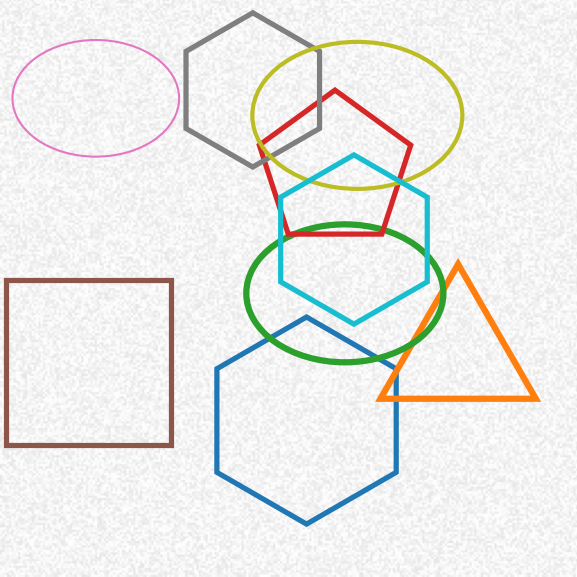[{"shape": "hexagon", "thickness": 2.5, "radius": 0.9, "center": [0.531, 0.271]}, {"shape": "triangle", "thickness": 3, "radius": 0.78, "center": [0.793, 0.386]}, {"shape": "oval", "thickness": 3, "radius": 0.85, "center": [0.597, 0.491]}, {"shape": "pentagon", "thickness": 2.5, "radius": 0.69, "center": [0.58, 0.705]}, {"shape": "square", "thickness": 2.5, "radius": 0.71, "center": [0.154, 0.372]}, {"shape": "oval", "thickness": 1, "radius": 0.72, "center": [0.166, 0.829]}, {"shape": "hexagon", "thickness": 2.5, "radius": 0.67, "center": [0.438, 0.843]}, {"shape": "oval", "thickness": 2, "radius": 0.91, "center": [0.619, 0.799]}, {"shape": "hexagon", "thickness": 2.5, "radius": 0.73, "center": [0.613, 0.584]}]